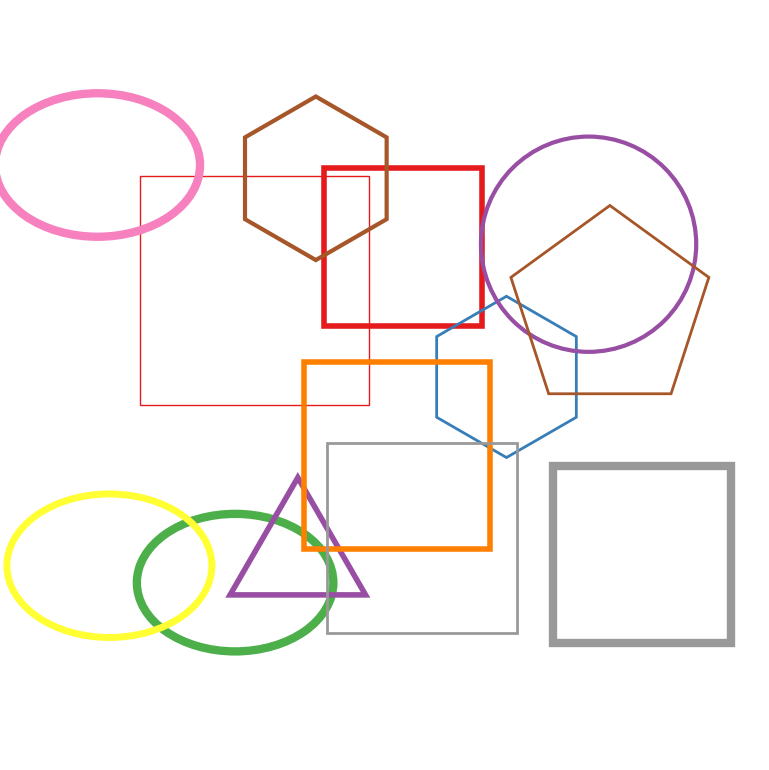[{"shape": "square", "thickness": 2, "radius": 0.51, "center": [0.523, 0.679]}, {"shape": "square", "thickness": 0.5, "radius": 0.74, "center": [0.33, 0.622]}, {"shape": "hexagon", "thickness": 1, "radius": 0.52, "center": [0.658, 0.511]}, {"shape": "oval", "thickness": 3, "radius": 0.64, "center": [0.305, 0.243]}, {"shape": "circle", "thickness": 1.5, "radius": 0.7, "center": [0.764, 0.683]}, {"shape": "triangle", "thickness": 2, "radius": 0.51, "center": [0.387, 0.278]}, {"shape": "square", "thickness": 2, "radius": 0.61, "center": [0.516, 0.409]}, {"shape": "oval", "thickness": 2.5, "radius": 0.67, "center": [0.142, 0.265]}, {"shape": "pentagon", "thickness": 1, "radius": 0.68, "center": [0.792, 0.598]}, {"shape": "hexagon", "thickness": 1.5, "radius": 0.53, "center": [0.41, 0.768]}, {"shape": "oval", "thickness": 3, "radius": 0.67, "center": [0.127, 0.786]}, {"shape": "square", "thickness": 3, "radius": 0.58, "center": [0.834, 0.28]}, {"shape": "square", "thickness": 1, "radius": 0.62, "center": [0.547, 0.301]}]